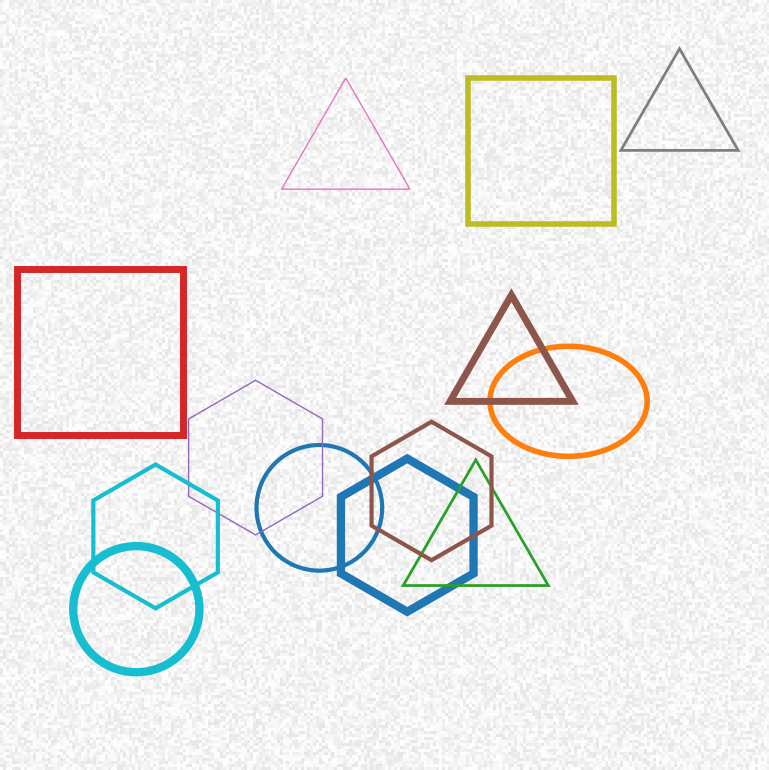[{"shape": "circle", "thickness": 1.5, "radius": 0.41, "center": [0.415, 0.34]}, {"shape": "hexagon", "thickness": 3, "radius": 0.5, "center": [0.529, 0.305]}, {"shape": "oval", "thickness": 2, "radius": 0.51, "center": [0.738, 0.479]}, {"shape": "triangle", "thickness": 1, "radius": 0.54, "center": [0.618, 0.294]}, {"shape": "square", "thickness": 2.5, "radius": 0.54, "center": [0.13, 0.543]}, {"shape": "hexagon", "thickness": 0.5, "radius": 0.5, "center": [0.332, 0.406]}, {"shape": "triangle", "thickness": 2.5, "radius": 0.46, "center": [0.664, 0.525]}, {"shape": "hexagon", "thickness": 1.5, "radius": 0.45, "center": [0.56, 0.362]}, {"shape": "triangle", "thickness": 0.5, "radius": 0.48, "center": [0.449, 0.802]}, {"shape": "triangle", "thickness": 1, "radius": 0.44, "center": [0.882, 0.849]}, {"shape": "square", "thickness": 2, "radius": 0.48, "center": [0.703, 0.804]}, {"shape": "circle", "thickness": 3, "radius": 0.41, "center": [0.177, 0.209]}, {"shape": "hexagon", "thickness": 1.5, "radius": 0.47, "center": [0.202, 0.303]}]